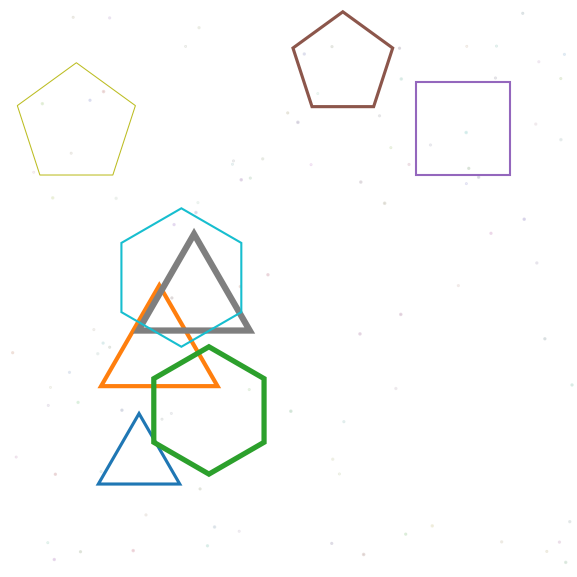[{"shape": "triangle", "thickness": 1.5, "radius": 0.41, "center": [0.241, 0.202]}, {"shape": "triangle", "thickness": 2, "radius": 0.58, "center": [0.276, 0.389]}, {"shape": "hexagon", "thickness": 2.5, "radius": 0.55, "center": [0.362, 0.288]}, {"shape": "square", "thickness": 1, "radius": 0.4, "center": [0.802, 0.776]}, {"shape": "pentagon", "thickness": 1.5, "radius": 0.45, "center": [0.594, 0.888]}, {"shape": "triangle", "thickness": 3, "radius": 0.56, "center": [0.336, 0.482]}, {"shape": "pentagon", "thickness": 0.5, "radius": 0.54, "center": [0.132, 0.783]}, {"shape": "hexagon", "thickness": 1, "radius": 0.6, "center": [0.314, 0.519]}]